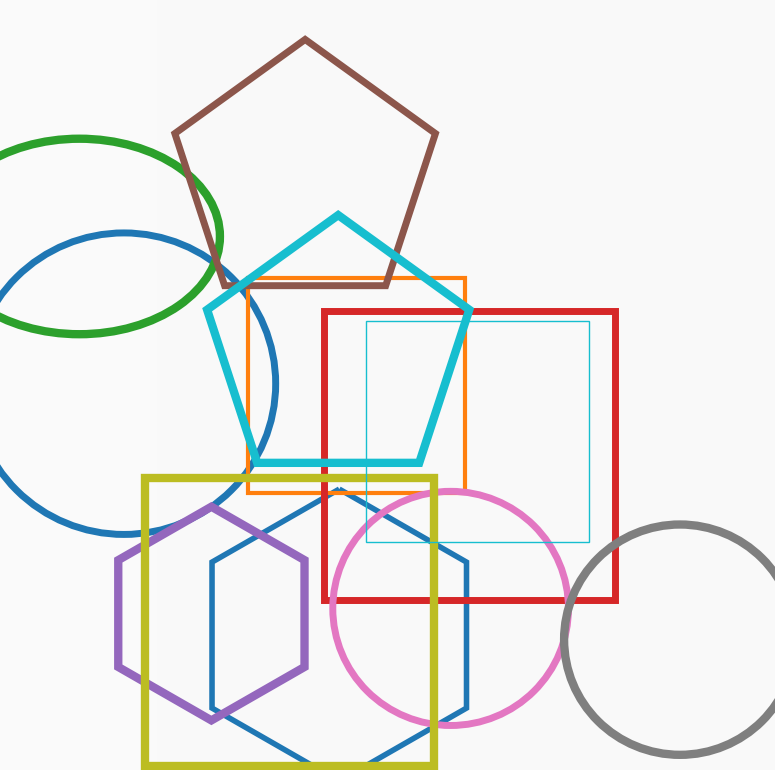[{"shape": "hexagon", "thickness": 2, "radius": 0.95, "center": [0.438, 0.175]}, {"shape": "circle", "thickness": 2.5, "radius": 0.98, "center": [0.16, 0.502]}, {"shape": "square", "thickness": 1.5, "radius": 0.7, "center": [0.46, 0.499]}, {"shape": "oval", "thickness": 3, "radius": 0.91, "center": [0.102, 0.693]}, {"shape": "square", "thickness": 2.5, "radius": 0.94, "center": [0.606, 0.408]}, {"shape": "hexagon", "thickness": 3, "radius": 0.69, "center": [0.273, 0.203]}, {"shape": "pentagon", "thickness": 2.5, "radius": 0.88, "center": [0.394, 0.772]}, {"shape": "circle", "thickness": 2.5, "radius": 0.76, "center": [0.581, 0.21]}, {"shape": "circle", "thickness": 3, "radius": 0.75, "center": [0.877, 0.169]}, {"shape": "square", "thickness": 3, "radius": 0.94, "center": [0.374, 0.193]}, {"shape": "pentagon", "thickness": 3, "radius": 0.89, "center": [0.436, 0.543]}, {"shape": "square", "thickness": 0.5, "radius": 0.72, "center": [0.616, 0.44]}]